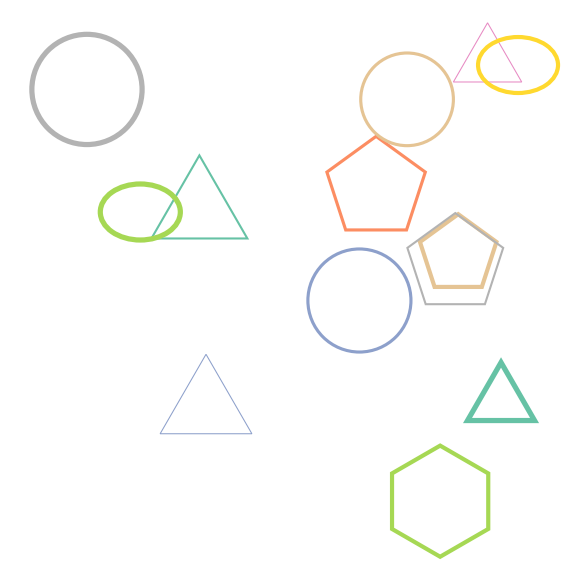[{"shape": "triangle", "thickness": 1, "radius": 0.48, "center": [0.345, 0.634]}, {"shape": "triangle", "thickness": 2.5, "radius": 0.34, "center": [0.868, 0.304]}, {"shape": "pentagon", "thickness": 1.5, "radius": 0.45, "center": [0.651, 0.673]}, {"shape": "triangle", "thickness": 0.5, "radius": 0.46, "center": [0.357, 0.294]}, {"shape": "circle", "thickness": 1.5, "radius": 0.45, "center": [0.622, 0.479]}, {"shape": "triangle", "thickness": 0.5, "radius": 0.34, "center": [0.844, 0.891]}, {"shape": "oval", "thickness": 2.5, "radius": 0.35, "center": [0.243, 0.632]}, {"shape": "hexagon", "thickness": 2, "radius": 0.48, "center": [0.762, 0.131]}, {"shape": "oval", "thickness": 2, "radius": 0.35, "center": [0.897, 0.887]}, {"shape": "pentagon", "thickness": 2, "radius": 0.35, "center": [0.793, 0.559]}, {"shape": "circle", "thickness": 1.5, "radius": 0.4, "center": [0.705, 0.827]}, {"shape": "circle", "thickness": 2.5, "radius": 0.48, "center": [0.151, 0.844]}, {"shape": "pentagon", "thickness": 1, "radius": 0.44, "center": [0.788, 0.543]}]